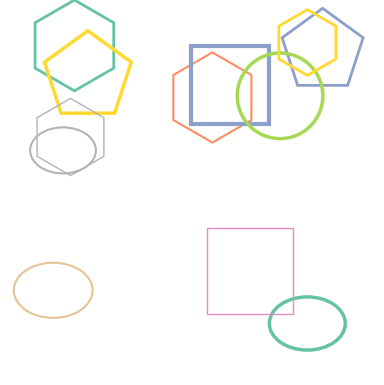[{"shape": "oval", "thickness": 2.5, "radius": 0.49, "center": [0.798, 0.16]}, {"shape": "hexagon", "thickness": 2, "radius": 0.59, "center": [0.193, 0.882]}, {"shape": "hexagon", "thickness": 1.5, "radius": 0.59, "center": [0.552, 0.747]}, {"shape": "pentagon", "thickness": 2, "radius": 0.55, "center": [0.838, 0.868]}, {"shape": "square", "thickness": 3, "radius": 0.51, "center": [0.598, 0.778]}, {"shape": "square", "thickness": 1, "radius": 0.55, "center": [0.649, 0.296]}, {"shape": "circle", "thickness": 2.5, "radius": 0.56, "center": [0.727, 0.751]}, {"shape": "hexagon", "thickness": 2, "radius": 0.43, "center": [0.798, 0.89]}, {"shape": "pentagon", "thickness": 2.5, "radius": 0.59, "center": [0.228, 0.802]}, {"shape": "oval", "thickness": 1.5, "radius": 0.51, "center": [0.138, 0.246]}, {"shape": "oval", "thickness": 1.5, "radius": 0.43, "center": [0.164, 0.609]}, {"shape": "hexagon", "thickness": 1, "radius": 0.5, "center": [0.183, 0.644]}]